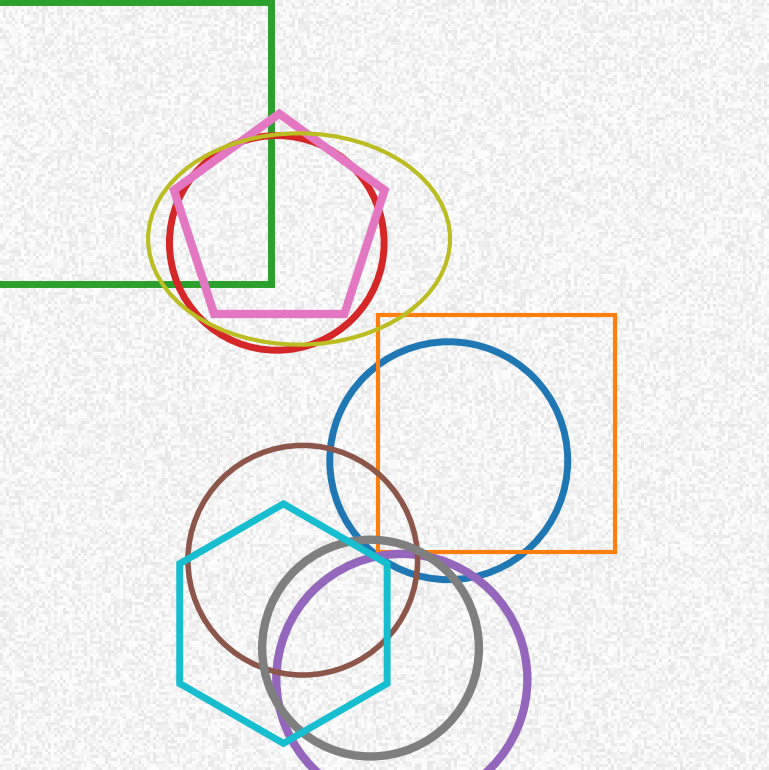[{"shape": "circle", "thickness": 2.5, "radius": 0.77, "center": [0.583, 0.402]}, {"shape": "square", "thickness": 1.5, "radius": 0.77, "center": [0.644, 0.437]}, {"shape": "square", "thickness": 2.5, "radius": 0.92, "center": [0.169, 0.814]}, {"shape": "circle", "thickness": 2.5, "radius": 0.7, "center": [0.359, 0.685]}, {"shape": "circle", "thickness": 3, "radius": 0.82, "center": [0.522, 0.118]}, {"shape": "circle", "thickness": 2, "radius": 0.75, "center": [0.393, 0.272]}, {"shape": "pentagon", "thickness": 3, "radius": 0.72, "center": [0.363, 0.709]}, {"shape": "circle", "thickness": 3, "radius": 0.7, "center": [0.481, 0.158]}, {"shape": "oval", "thickness": 1.5, "radius": 0.98, "center": [0.388, 0.69]}, {"shape": "hexagon", "thickness": 2.5, "radius": 0.78, "center": [0.368, 0.19]}]